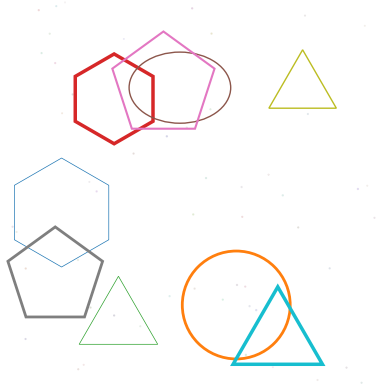[{"shape": "hexagon", "thickness": 0.5, "radius": 0.71, "center": [0.16, 0.448]}, {"shape": "circle", "thickness": 2, "radius": 0.7, "center": [0.614, 0.208]}, {"shape": "triangle", "thickness": 0.5, "radius": 0.59, "center": [0.308, 0.165]}, {"shape": "hexagon", "thickness": 2.5, "radius": 0.58, "center": [0.296, 0.743]}, {"shape": "oval", "thickness": 1, "radius": 0.66, "center": [0.467, 0.772]}, {"shape": "pentagon", "thickness": 1.5, "radius": 0.7, "center": [0.424, 0.779]}, {"shape": "pentagon", "thickness": 2, "radius": 0.65, "center": [0.143, 0.281]}, {"shape": "triangle", "thickness": 1, "radius": 0.51, "center": [0.786, 0.77]}, {"shape": "triangle", "thickness": 2.5, "radius": 0.67, "center": [0.721, 0.121]}]